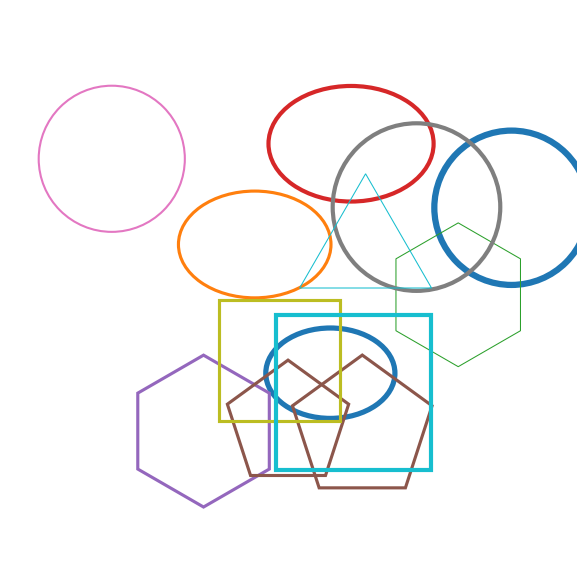[{"shape": "oval", "thickness": 2.5, "radius": 0.56, "center": [0.572, 0.353]}, {"shape": "circle", "thickness": 3, "radius": 0.67, "center": [0.886, 0.639]}, {"shape": "oval", "thickness": 1.5, "radius": 0.66, "center": [0.441, 0.576]}, {"shape": "hexagon", "thickness": 0.5, "radius": 0.62, "center": [0.793, 0.489]}, {"shape": "oval", "thickness": 2, "radius": 0.71, "center": [0.608, 0.75]}, {"shape": "hexagon", "thickness": 1.5, "radius": 0.66, "center": [0.352, 0.253]}, {"shape": "pentagon", "thickness": 1.5, "radius": 0.64, "center": [0.627, 0.257]}, {"shape": "pentagon", "thickness": 1.5, "radius": 0.55, "center": [0.499, 0.265]}, {"shape": "circle", "thickness": 1, "radius": 0.63, "center": [0.194, 0.724]}, {"shape": "circle", "thickness": 2, "radius": 0.73, "center": [0.721, 0.641]}, {"shape": "square", "thickness": 1.5, "radius": 0.52, "center": [0.484, 0.375]}, {"shape": "square", "thickness": 2, "radius": 0.67, "center": [0.612, 0.319]}, {"shape": "triangle", "thickness": 0.5, "radius": 0.66, "center": [0.633, 0.566]}]